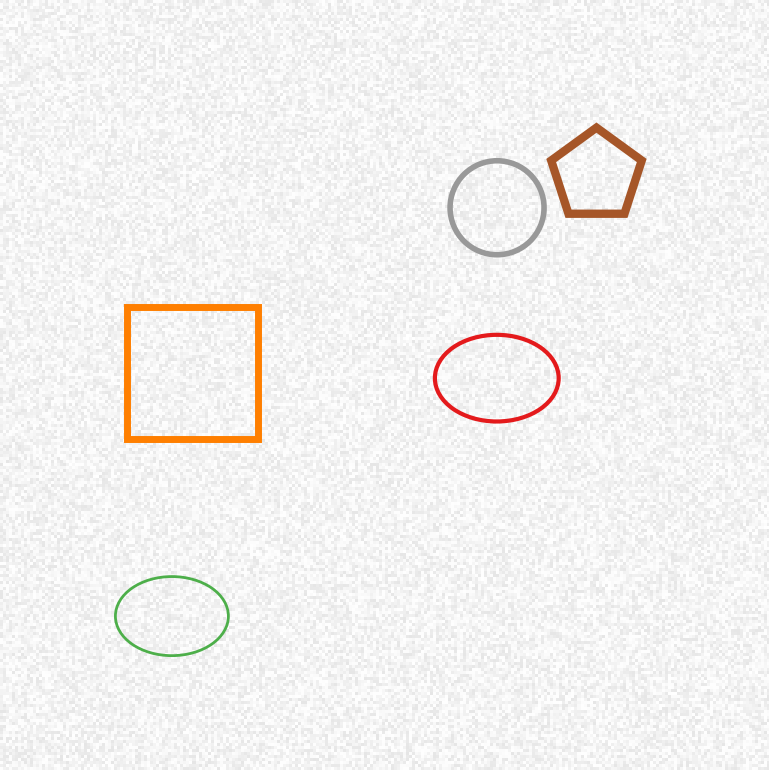[{"shape": "oval", "thickness": 1.5, "radius": 0.4, "center": [0.645, 0.509]}, {"shape": "oval", "thickness": 1, "radius": 0.37, "center": [0.223, 0.2]}, {"shape": "square", "thickness": 2.5, "radius": 0.43, "center": [0.25, 0.516]}, {"shape": "pentagon", "thickness": 3, "radius": 0.31, "center": [0.775, 0.772]}, {"shape": "circle", "thickness": 2, "radius": 0.31, "center": [0.646, 0.73]}]